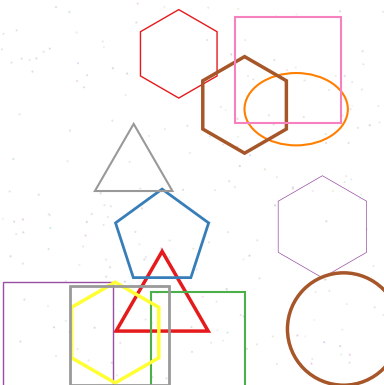[{"shape": "triangle", "thickness": 2.5, "radius": 0.69, "center": [0.421, 0.209]}, {"shape": "hexagon", "thickness": 1, "radius": 0.57, "center": [0.464, 0.86]}, {"shape": "pentagon", "thickness": 2, "radius": 0.64, "center": [0.421, 0.382]}, {"shape": "square", "thickness": 1.5, "radius": 0.61, "center": [0.515, 0.118]}, {"shape": "hexagon", "thickness": 0.5, "radius": 0.66, "center": [0.837, 0.411]}, {"shape": "square", "thickness": 1, "radius": 0.71, "center": [0.15, 0.126]}, {"shape": "oval", "thickness": 1.5, "radius": 0.67, "center": [0.769, 0.716]}, {"shape": "hexagon", "thickness": 2.5, "radius": 0.65, "center": [0.299, 0.136]}, {"shape": "hexagon", "thickness": 2.5, "radius": 0.63, "center": [0.635, 0.728]}, {"shape": "circle", "thickness": 2.5, "radius": 0.73, "center": [0.893, 0.145]}, {"shape": "square", "thickness": 1.5, "radius": 0.69, "center": [0.748, 0.818]}, {"shape": "square", "thickness": 2, "radius": 0.64, "center": [0.31, 0.129]}, {"shape": "triangle", "thickness": 1.5, "radius": 0.58, "center": [0.347, 0.562]}]